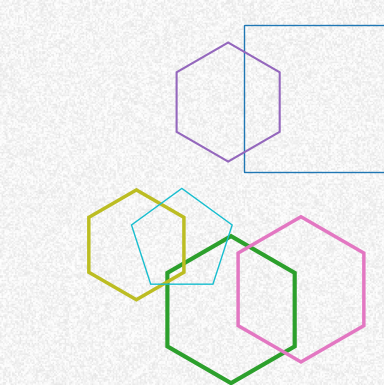[{"shape": "square", "thickness": 1, "radius": 0.96, "center": [0.825, 0.744]}, {"shape": "hexagon", "thickness": 3, "radius": 0.95, "center": [0.6, 0.196]}, {"shape": "hexagon", "thickness": 1.5, "radius": 0.77, "center": [0.593, 0.735]}, {"shape": "hexagon", "thickness": 2.5, "radius": 0.94, "center": [0.782, 0.248]}, {"shape": "hexagon", "thickness": 2.5, "radius": 0.71, "center": [0.354, 0.364]}, {"shape": "pentagon", "thickness": 1, "radius": 0.69, "center": [0.472, 0.373]}]